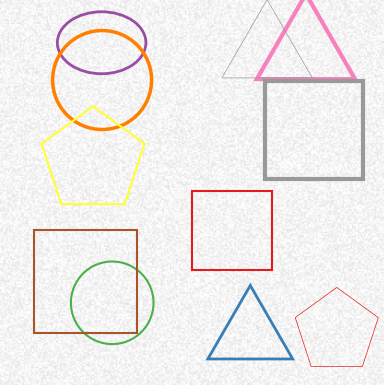[{"shape": "pentagon", "thickness": 0.5, "radius": 0.57, "center": [0.875, 0.14]}, {"shape": "square", "thickness": 1.5, "radius": 0.52, "center": [0.602, 0.401]}, {"shape": "triangle", "thickness": 2, "radius": 0.64, "center": [0.65, 0.131]}, {"shape": "circle", "thickness": 1.5, "radius": 0.54, "center": [0.291, 0.214]}, {"shape": "oval", "thickness": 2, "radius": 0.57, "center": [0.264, 0.889]}, {"shape": "circle", "thickness": 2.5, "radius": 0.64, "center": [0.265, 0.792]}, {"shape": "pentagon", "thickness": 1.5, "radius": 0.7, "center": [0.242, 0.583]}, {"shape": "square", "thickness": 1.5, "radius": 0.67, "center": [0.221, 0.27]}, {"shape": "triangle", "thickness": 3, "radius": 0.74, "center": [0.795, 0.868]}, {"shape": "square", "thickness": 3, "radius": 0.64, "center": [0.816, 0.662]}, {"shape": "triangle", "thickness": 0.5, "radius": 0.68, "center": [0.694, 0.865]}]